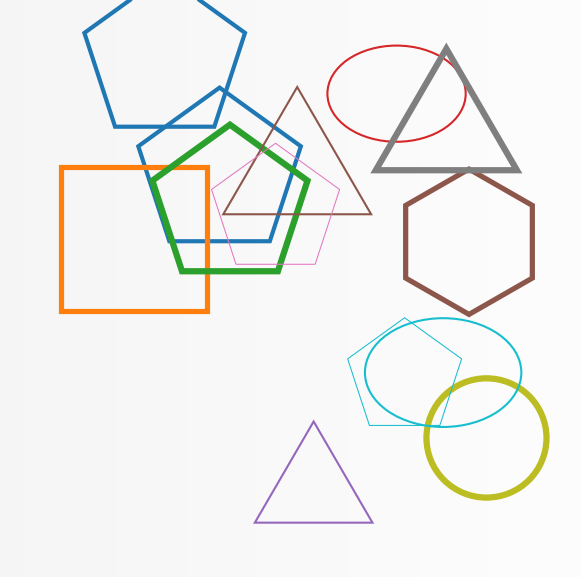[{"shape": "pentagon", "thickness": 2, "radius": 0.74, "center": [0.378, 0.7]}, {"shape": "pentagon", "thickness": 2, "radius": 0.73, "center": [0.283, 0.897]}, {"shape": "square", "thickness": 2.5, "radius": 0.63, "center": [0.231, 0.585]}, {"shape": "pentagon", "thickness": 3, "radius": 0.7, "center": [0.396, 0.643]}, {"shape": "oval", "thickness": 1, "radius": 0.59, "center": [0.682, 0.837]}, {"shape": "triangle", "thickness": 1, "radius": 0.58, "center": [0.54, 0.152]}, {"shape": "triangle", "thickness": 1, "radius": 0.73, "center": [0.511, 0.702]}, {"shape": "hexagon", "thickness": 2.5, "radius": 0.63, "center": [0.807, 0.581]}, {"shape": "pentagon", "thickness": 0.5, "radius": 0.58, "center": [0.474, 0.635]}, {"shape": "triangle", "thickness": 3, "radius": 0.7, "center": [0.768, 0.774]}, {"shape": "circle", "thickness": 3, "radius": 0.52, "center": [0.837, 0.241]}, {"shape": "oval", "thickness": 1, "radius": 0.67, "center": [0.762, 0.354]}, {"shape": "pentagon", "thickness": 0.5, "radius": 0.52, "center": [0.696, 0.346]}]